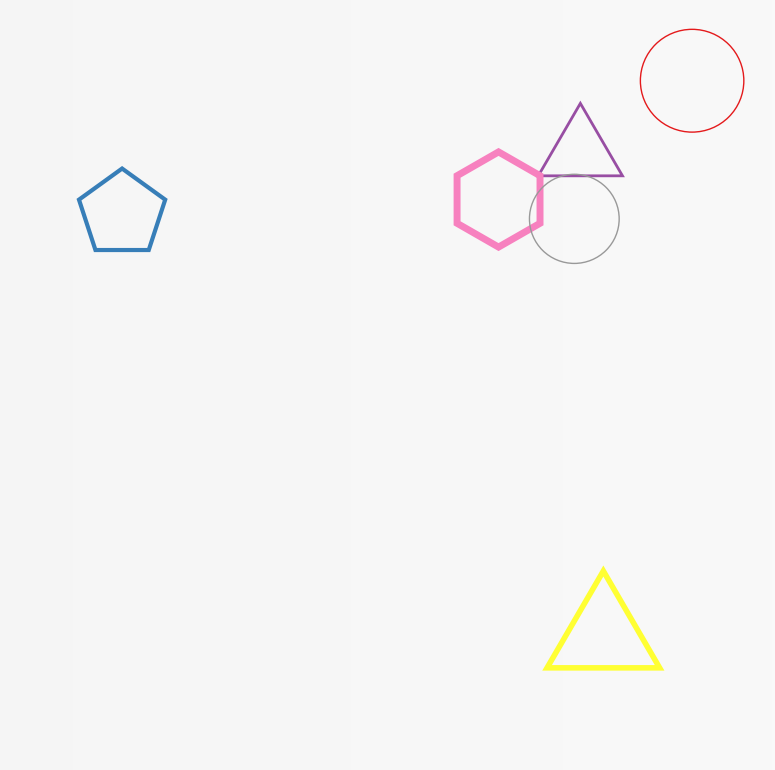[{"shape": "circle", "thickness": 0.5, "radius": 0.33, "center": [0.893, 0.895]}, {"shape": "pentagon", "thickness": 1.5, "radius": 0.29, "center": [0.158, 0.723]}, {"shape": "triangle", "thickness": 1, "radius": 0.31, "center": [0.749, 0.803]}, {"shape": "triangle", "thickness": 2, "radius": 0.42, "center": [0.779, 0.175]}, {"shape": "hexagon", "thickness": 2.5, "radius": 0.31, "center": [0.643, 0.741]}, {"shape": "circle", "thickness": 0.5, "radius": 0.29, "center": [0.741, 0.716]}]